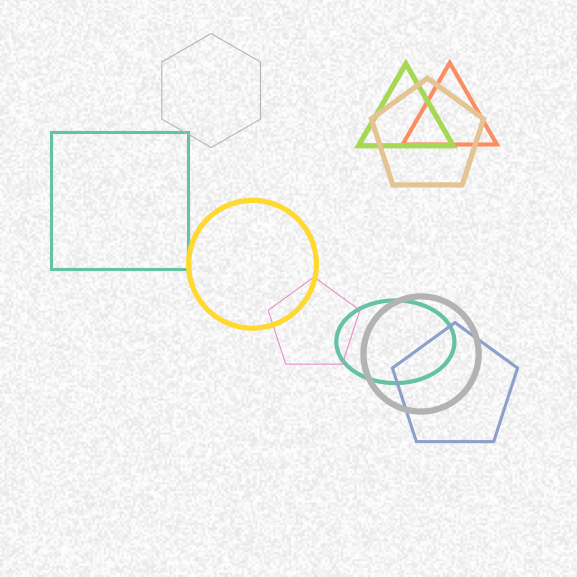[{"shape": "oval", "thickness": 2, "radius": 0.51, "center": [0.685, 0.407]}, {"shape": "square", "thickness": 1.5, "radius": 0.59, "center": [0.207, 0.652]}, {"shape": "triangle", "thickness": 2, "radius": 0.47, "center": [0.779, 0.796]}, {"shape": "pentagon", "thickness": 1.5, "radius": 0.57, "center": [0.788, 0.327]}, {"shape": "pentagon", "thickness": 0.5, "radius": 0.42, "center": [0.544, 0.436]}, {"shape": "triangle", "thickness": 2.5, "radius": 0.47, "center": [0.703, 0.794]}, {"shape": "circle", "thickness": 2.5, "radius": 0.55, "center": [0.437, 0.542]}, {"shape": "pentagon", "thickness": 2.5, "radius": 0.51, "center": [0.74, 0.762]}, {"shape": "hexagon", "thickness": 0.5, "radius": 0.49, "center": [0.366, 0.842]}, {"shape": "circle", "thickness": 3, "radius": 0.5, "center": [0.729, 0.386]}]